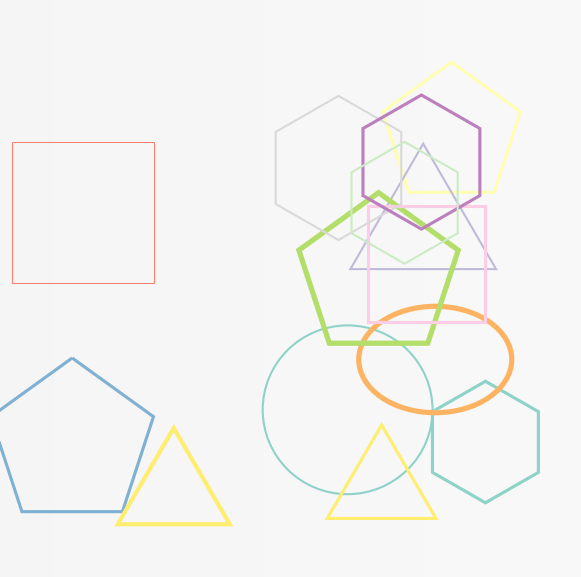[{"shape": "circle", "thickness": 1, "radius": 0.73, "center": [0.598, 0.29]}, {"shape": "hexagon", "thickness": 1.5, "radius": 0.53, "center": [0.835, 0.234]}, {"shape": "pentagon", "thickness": 1.5, "radius": 0.62, "center": [0.777, 0.767]}, {"shape": "triangle", "thickness": 1, "radius": 0.72, "center": [0.728, 0.606]}, {"shape": "square", "thickness": 0.5, "radius": 0.61, "center": [0.143, 0.631]}, {"shape": "pentagon", "thickness": 1.5, "radius": 0.74, "center": [0.124, 0.232]}, {"shape": "oval", "thickness": 2.5, "radius": 0.66, "center": [0.749, 0.377]}, {"shape": "pentagon", "thickness": 2.5, "radius": 0.72, "center": [0.651, 0.521]}, {"shape": "square", "thickness": 1.5, "radius": 0.5, "center": [0.734, 0.542]}, {"shape": "hexagon", "thickness": 1, "radius": 0.62, "center": [0.582, 0.708]}, {"shape": "hexagon", "thickness": 1.5, "radius": 0.58, "center": [0.725, 0.719]}, {"shape": "hexagon", "thickness": 1, "radius": 0.53, "center": [0.696, 0.648]}, {"shape": "triangle", "thickness": 2, "radius": 0.56, "center": [0.299, 0.147]}, {"shape": "triangle", "thickness": 1.5, "radius": 0.54, "center": [0.657, 0.155]}]